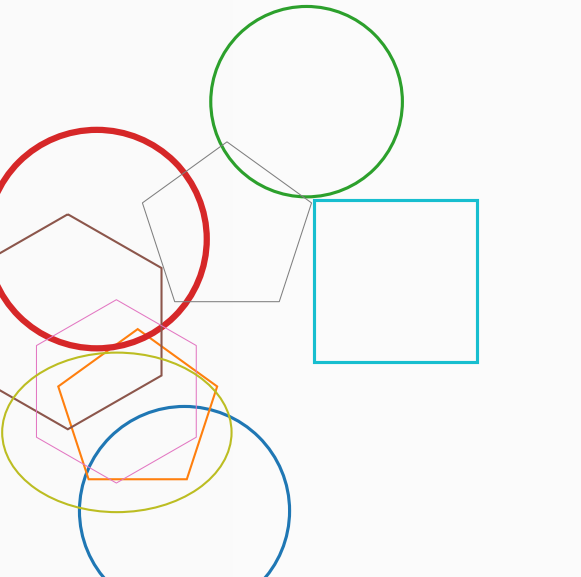[{"shape": "circle", "thickness": 1.5, "radius": 0.9, "center": [0.317, 0.115]}, {"shape": "pentagon", "thickness": 1, "radius": 0.72, "center": [0.237, 0.286]}, {"shape": "circle", "thickness": 1.5, "radius": 0.82, "center": [0.527, 0.823]}, {"shape": "circle", "thickness": 3, "radius": 0.95, "center": [0.167, 0.585]}, {"shape": "hexagon", "thickness": 1, "radius": 0.93, "center": [0.117, 0.442]}, {"shape": "hexagon", "thickness": 0.5, "radius": 0.79, "center": [0.2, 0.321]}, {"shape": "pentagon", "thickness": 0.5, "radius": 0.76, "center": [0.391, 0.601]}, {"shape": "oval", "thickness": 1, "radius": 0.99, "center": [0.201, 0.25]}, {"shape": "square", "thickness": 1.5, "radius": 0.7, "center": [0.681, 0.512]}]